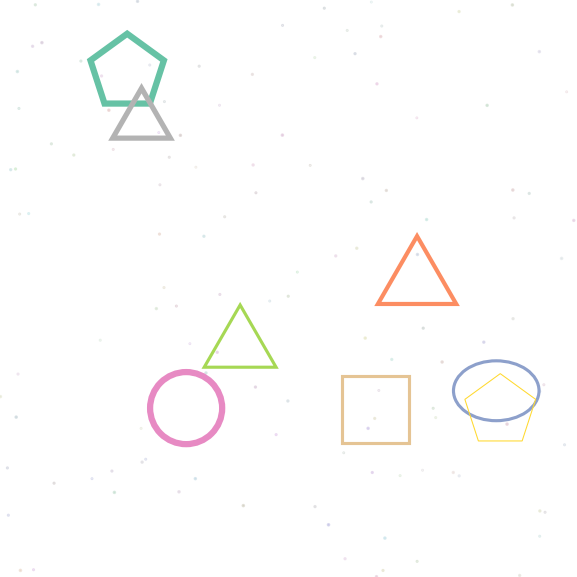[{"shape": "pentagon", "thickness": 3, "radius": 0.33, "center": [0.22, 0.874]}, {"shape": "triangle", "thickness": 2, "radius": 0.39, "center": [0.722, 0.512]}, {"shape": "oval", "thickness": 1.5, "radius": 0.37, "center": [0.859, 0.323]}, {"shape": "circle", "thickness": 3, "radius": 0.31, "center": [0.322, 0.292]}, {"shape": "triangle", "thickness": 1.5, "radius": 0.36, "center": [0.416, 0.399]}, {"shape": "pentagon", "thickness": 0.5, "radius": 0.32, "center": [0.866, 0.288]}, {"shape": "square", "thickness": 1.5, "radius": 0.29, "center": [0.65, 0.29]}, {"shape": "triangle", "thickness": 2.5, "radius": 0.29, "center": [0.245, 0.789]}]